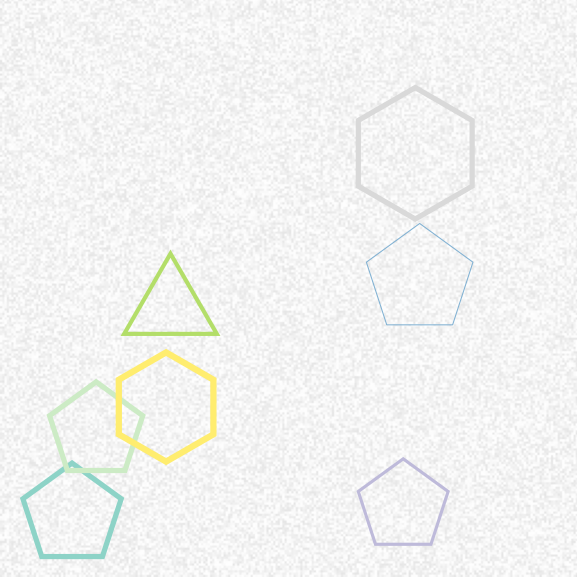[{"shape": "pentagon", "thickness": 2.5, "radius": 0.45, "center": [0.125, 0.108]}, {"shape": "pentagon", "thickness": 1.5, "radius": 0.41, "center": [0.698, 0.123]}, {"shape": "pentagon", "thickness": 0.5, "radius": 0.49, "center": [0.727, 0.515]}, {"shape": "triangle", "thickness": 2, "radius": 0.46, "center": [0.295, 0.467]}, {"shape": "hexagon", "thickness": 2.5, "radius": 0.57, "center": [0.719, 0.734]}, {"shape": "pentagon", "thickness": 2.5, "radius": 0.42, "center": [0.166, 0.253]}, {"shape": "hexagon", "thickness": 3, "radius": 0.47, "center": [0.288, 0.294]}]